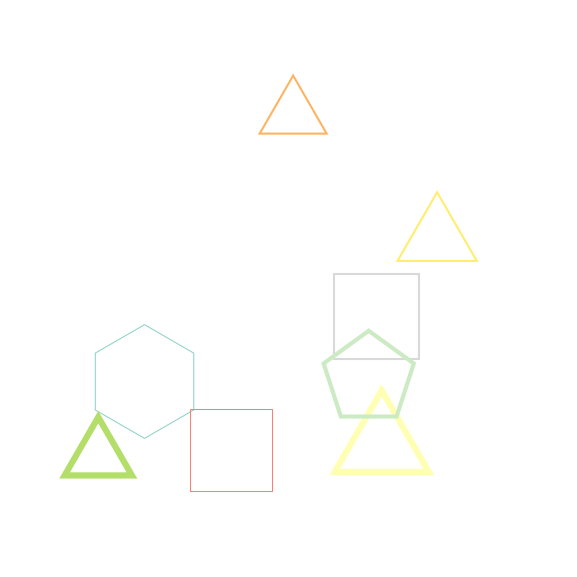[{"shape": "hexagon", "thickness": 0.5, "radius": 0.49, "center": [0.25, 0.338]}, {"shape": "triangle", "thickness": 3, "radius": 0.47, "center": [0.661, 0.229]}, {"shape": "square", "thickness": 0.5, "radius": 0.36, "center": [0.4, 0.22]}, {"shape": "triangle", "thickness": 1, "radius": 0.33, "center": [0.508, 0.801]}, {"shape": "triangle", "thickness": 3, "radius": 0.34, "center": [0.17, 0.209]}, {"shape": "square", "thickness": 1, "radius": 0.37, "center": [0.652, 0.45]}, {"shape": "pentagon", "thickness": 2, "radius": 0.41, "center": [0.638, 0.344]}, {"shape": "triangle", "thickness": 1, "radius": 0.4, "center": [0.757, 0.587]}]